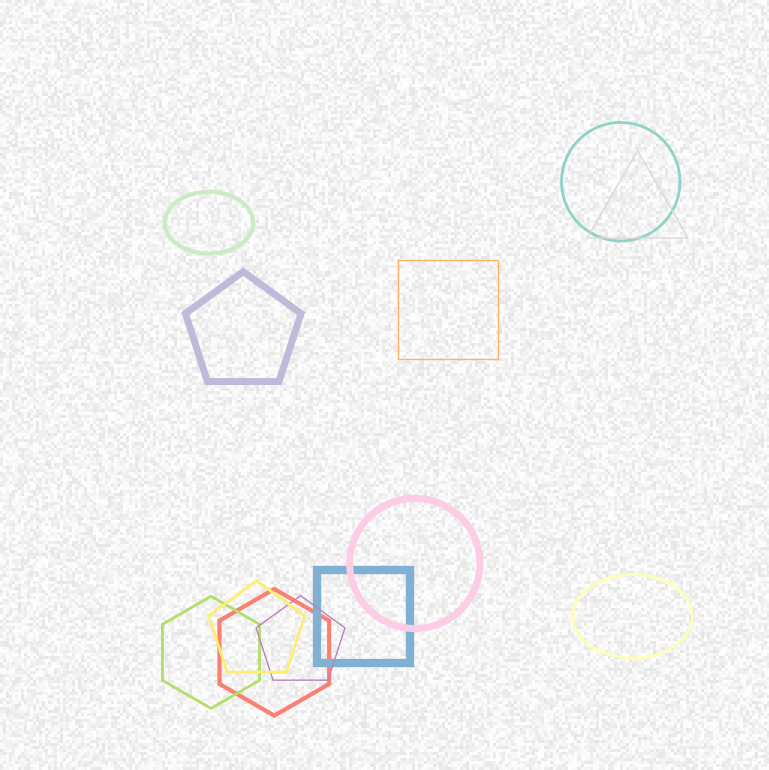[{"shape": "circle", "thickness": 1, "radius": 0.38, "center": [0.806, 0.764]}, {"shape": "oval", "thickness": 1, "radius": 0.39, "center": [0.822, 0.2]}, {"shape": "pentagon", "thickness": 2.5, "radius": 0.39, "center": [0.316, 0.568]}, {"shape": "hexagon", "thickness": 1.5, "radius": 0.41, "center": [0.356, 0.153]}, {"shape": "square", "thickness": 3, "radius": 0.3, "center": [0.472, 0.2]}, {"shape": "square", "thickness": 0.5, "radius": 0.32, "center": [0.582, 0.598]}, {"shape": "hexagon", "thickness": 1, "radius": 0.36, "center": [0.274, 0.153]}, {"shape": "circle", "thickness": 2.5, "radius": 0.42, "center": [0.539, 0.268]}, {"shape": "triangle", "thickness": 0.5, "radius": 0.38, "center": [0.828, 0.729]}, {"shape": "pentagon", "thickness": 0.5, "radius": 0.3, "center": [0.39, 0.166]}, {"shape": "oval", "thickness": 1.5, "radius": 0.29, "center": [0.271, 0.711]}, {"shape": "pentagon", "thickness": 1, "radius": 0.33, "center": [0.333, 0.18]}]